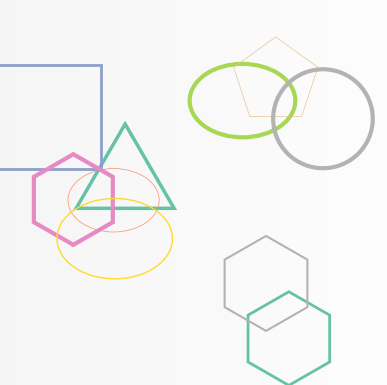[{"shape": "hexagon", "thickness": 2, "radius": 0.61, "center": [0.745, 0.121]}, {"shape": "triangle", "thickness": 2.5, "radius": 0.73, "center": [0.323, 0.532]}, {"shape": "oval", "thickness": 0.5, "radius": 0.59, "center": [0.293, 0.48]}, {"shape": "square", "thickness": 2, "radius": 0.67, "center": [0.125, 0.696]}, {"shape": "hexagon", "thickness": 3, "radius": 0.59, "center": [0.189, 0.482]}, {"shape": "oval", "thickness": 3, "radius": 0.68, "center": [0.626, 0.739]}, {"shape": "oval", "thickness": 1, "radius": 0.75, "center": [0.296, 0.38]}, {"shape": "pentagon", "thickness": 0.5, "radius": 0.57, "center": [0.712, 0.79]}, {"shape": "hexagon", "thickness": 1.5, "radius": 0.62, "center": [0.687, 0.264]}, {"shape": "circle", "thickness": 3, "radius": 0.64, "center": [0.833, 0.692]}]